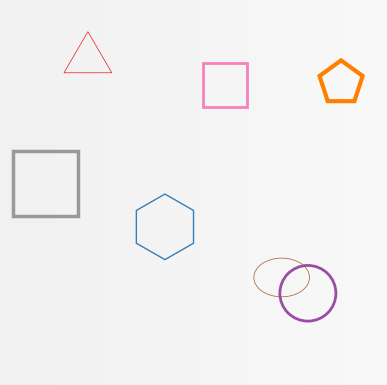[{"shape": "triangle", "thickness": 0.5, "radius": 0.36, "center": [0.227, 0.847]}, {"shape": "hexagon", "thickness": 1, "radius": 0.43, "center": [0.426, 0.411]}, {"shape": "circle", "thickness": 2, "radius": 0.36, "center": [0.795, 0.238]}, {"shape": "pentagon", "thickness": 3, "radius": 0.29, "center": [0.88, 0.785]}, {"shape": "oval", "thickness": 0.5, "radius": 0.36, "center": [0.727, 0.279]}, {"shape": "square", "thickness": 2, "radius": 0.29, "center": [0.581, 0.779]}, {"shape": "square", "thickness": 2.5, "radius": 0.42, "center": [0.117, 0.523]}]